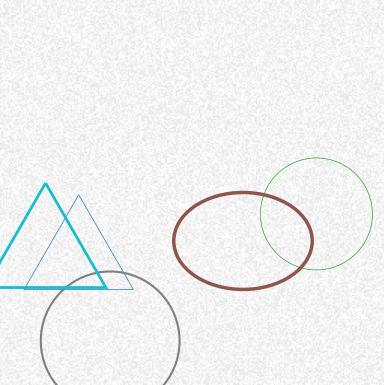[{"shape": "triangle", "thickness": 0.5, "radius": 0.82, "center": [0.204, 0.33]}, {"shape": "circle", "thickness": 0.5, "radius": 0.73, "center": [0.822, 0.444]}, {"shape": "oval", "thickness": 2.5, "radius": 0.9, "center": [0.631, 0.374]}, {"shape": "circle", "thickness": 1.5, "radius": 0.9, "center": [0.286, 0.115]}, {"shape": "triangle", "thickness": 2, "radius": 0.9, "center": [0.118, 0.344]}]